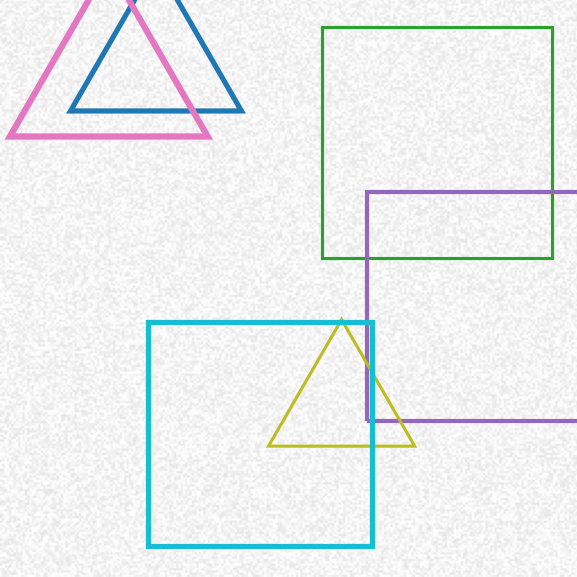[{"shape": "triangle", "thickness": 2.5, "radius": 0.85, "center": [0.27, 0.892]}, {"shape": "square", "thickness": 1.5, "radius": 1.0, "center": [0.757, 0.752]}, {"shape": "square", "thickness": 2, "radius": 0.99, "center": [0.834, 0.468]}, {"shape": "triangle", "thickness": 3, "radius": 0.99, "center": [0.188, 0.862]}, {"shape": "triangle", "thickness": 1.5, "radius": 0.73, "center": [0.591, 0.3]}, {"shape": "square", "thickness": 2.5, "radius": 0.97, "center": [0.45, 0.248]}]